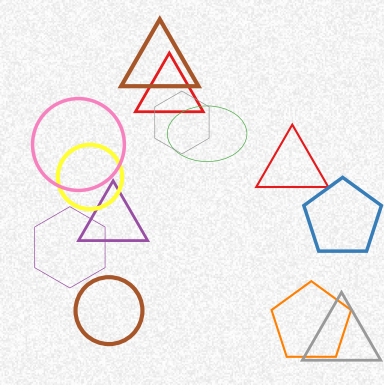[{"shape": "triangle", "thickness": 1.5, "radius": 0.54, "center": [0.759, 0.568]}, {"shape": "triangle", "thickness": 2, "radius": 0.51, "center": [0.44, 0.761]}, {"shape": "pentagon", "thickness": 2.5, "radius": 0.53, "center": [0.89, 0.433]}, {"shape": "oval", "thickness": 0.5, "radius": 0.52, "center": [0.538, 0.653]}, {"shape": "hexagon", "thickness": 0.5, "radius": 0.53, "center": [0.181, 0.358]}, {"shape": "triangle", "thickness": 2, "radius": 0.52, "center": [0.294, 0.427]}, {"shape": "pentagon", "thickness": 1.5, "radius": 0.54, "center": [0.809, 0.161]}, {"shape": "circle", "thickness": 3, "radius": 0.42, "center": [0.234, 0.54]}, {"shape": "circle", "thickness": 3, "radius": 0.43, "center": [0.283, 0.193]}, {"shape": "triangle", "thickness": 3, "radius": 0.58, "center": [0.415, 0.834]}, {"shape": "circle", "thickness": 2.5, "radius": 0.6, "center": [0.204, 0.625]}, {"shape": "hexagon", "thickness": 0.5, "radius": 0.41, "center": [0.473, 0.682]}, {"shape": "triangle", "thickness": 2, "radius": 0.59, "center": [0.887, 0.123]}]